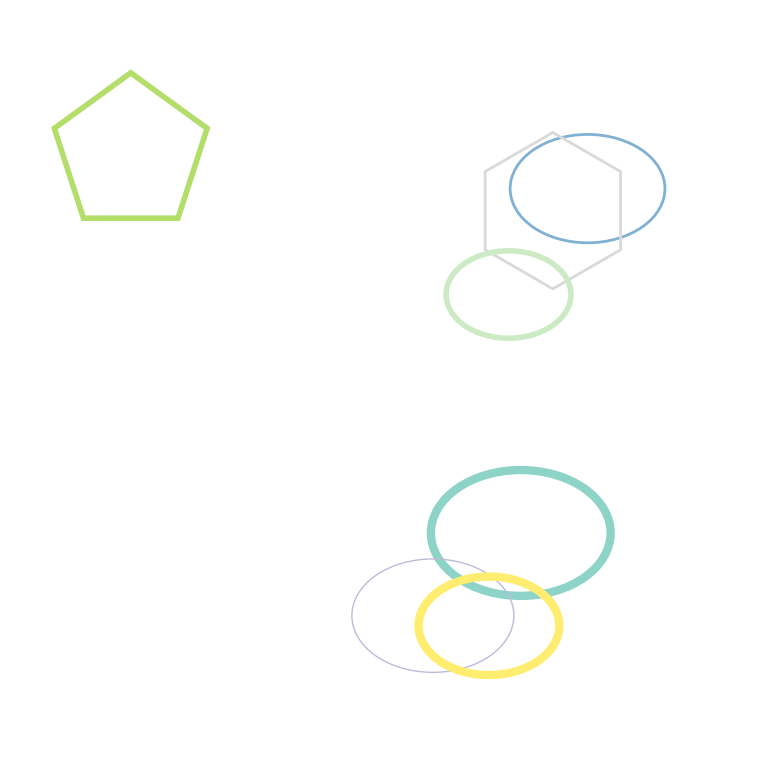[{"shape": "oval", "thickness": 3, "radius": 0.58, "center": [0.676, 0.308]}, {"shape": "oval", "thickness": 0.5, "radius": 0.53, "center": [0.562, 0.2]}, {"shape": "oval", "thickness": 1, "radius": 0.5, "center": [0.763, 0.755]}, {"shape": "pentagon", "thickness": 2, "radius": 0.52, "center": [0.17, 0.801]}, {"shape": "hexagon", "thickness": 1, "radius": 0.51, "center": [0.718, 0.726]}, {"shape": "oval", "thickness": 2, "radius": 0.41, "center": [0.66, 0.618]}, {"shape": "oval", "thickness": 3, "radius": 0.46, "center": [0.635, 0.187]}]